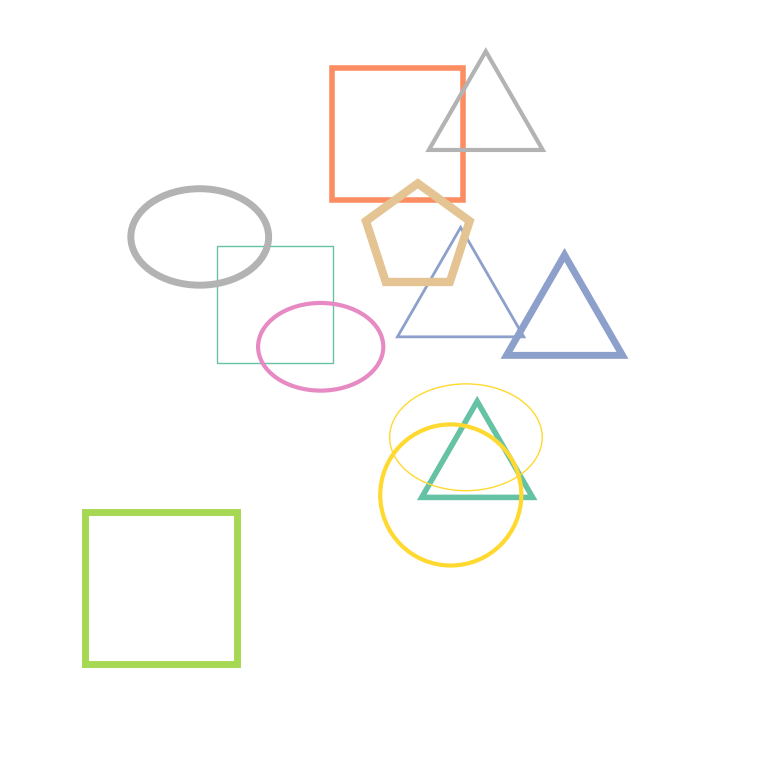[{"shape": "square", "thickness": 0.5, "radius": 0.38, "center": [0.358, 0.604]}, {"shape": "triangle", "thickness": 2, "radius": 0.42, "center": [0.62, 0.396]}, {"shape": "square", "thickness": 2, "radius": 0.43, "center": [0.516, 0.826]}, {"shape": "triangle", "thickness": 1, "radius": 0.47, "center": [0.598, 0.61]}, {"shape": "triangle", "thickness": 2.5, "radius": 0.43, "center": [0.733, 0.582]}, {"shape": "oval", "thickness": 1.5, "radius": 0.41, "center": [0.416, 0.55]}, {"shape": "square", "thickness": 2.5, "radius": 0.49, "center": [0.209, 0.236]}, {"shape": "circle", "thickness": 1.5, "radius": 0.46, "center": [0.585, 0.357]}, {"shape": "oval", "thickness": 0.5, "radius": 0.5, "center": [0.605, 0.432]}, {"shape": "pentagon", "thickness": 3, "radius": 0.35, "center": [0.543, 0.691]}, {"shape": "triangle", "thickness": 1.5, "radius": 0.43, "center": [0.631, 0.848]}, {"shape": "oval", "thickness": 2.5, "radius": 0.45, "center": [0.259, 0.692]}]